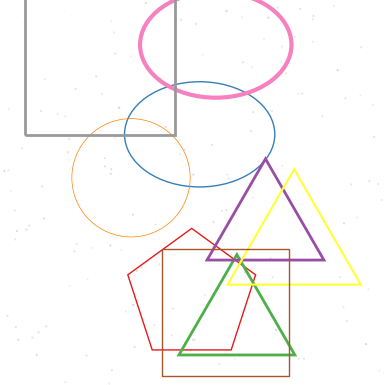[{"shape": "pentagon", "thickness": 1, "radius": 0.87, "center": [0.498, 0.232]}, {"shape": "oval", "thickness": 1, "radius": 0.98, "center": [0.519, 0.651]}, {"shape": "triangle", "thickness": 2, "radius": 0.87, "center": [0.615, 0.165]}, {"shape": "triangle", "thickness": 2, "radius": 0.88, "center": [0.69, 0.412]}, {"shape": "circle", "thickness": 0.5, "radius": 0.77, "center": [0.34, 0.538]}, {"shape": "triangle", "thickness": 1.5, "radius": 1.0, "center": [0.764, 0.361]}, {"shape": "square", "thickness": 1, "radius": 0.82, "center": [0.586, 0.187]}, {"shape": "oval", "thickness": 3, "radius": 0.98, "center": [0.56, 0.884]}, {"shape": "square", "thickness": 2, "radius": 0.97, "center": [0.26, 0.844]}]